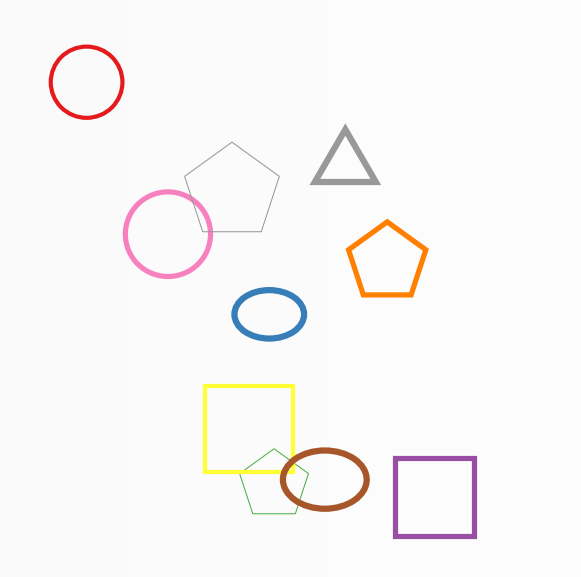[{"shape": "circle", "thickness": 2, "radius": 0.31, "center": [0.149, 0.857]}, {"shape": "oval", "thickness": 3, "radius": 0.3, "center": [0.463, 0.455]}, {"shape": "pentagon", "thickness": 0.5, "radius": 0.31, "center": [0.471, 0.16]}, {"shape": "square", "thickness": 2.5, "radius": 0.34, "center": [0.747, 0.138]}, {"shape": "pentagon", "thickness": 2.5, "radius": 0.35, "center": [0.666, 0.545]}, {"shape": "square", "thickness": 2, "radius": 0.38, "center": [0.429, 0.256]}, {"shape": "oval", "thickness": 3, "radius": 0.36, "center": [0.559, 0.169]}, {"shape": "circle", "thickness": 2.5, "radius": 0.37, "center": [0.289, 0.594]}, {"shape": "triangle", "thickness": 3, "radius": 0.3, "center": [0.594, 0.714]}, {"shape": "pentagon", "thickness": 0.5, "radius": 0.43, "center": [0.399, 0.667]}]